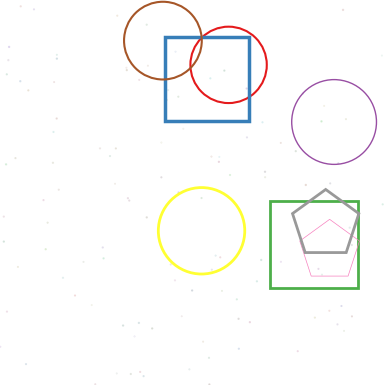[{"shape": "circle", "thickness": 1.5, "radius": 0.5, "center": [0.594, 0.831]}, {"shape": "square", "thickness": 2.5, "radius": 0.54, "center": [0.538, 0.794]}, {"shape": "square", "thickness": 2, "radius": 0.57, "center": [0.815, 0.365]}, {"shape": "circle", "thickness": 1, "radius": 0.55, "center": [0.868, 0.683]}, {"shape": "circle", "thickness": 2, "radius": 0.56, "center": [0.523, 0.401]}, {"shape": "circle", "thickness": 1.5, "radius": 0.5, "center": [0.423, 0.894]}, {"shape": "pentagon", "thickness": 0.5, "radius": 0.41, "center": [0.856, 0.349]}, {"shape": "pentagon", "thickness": 2, "radius": 0.45, "center": [0.846, 0.417]}]